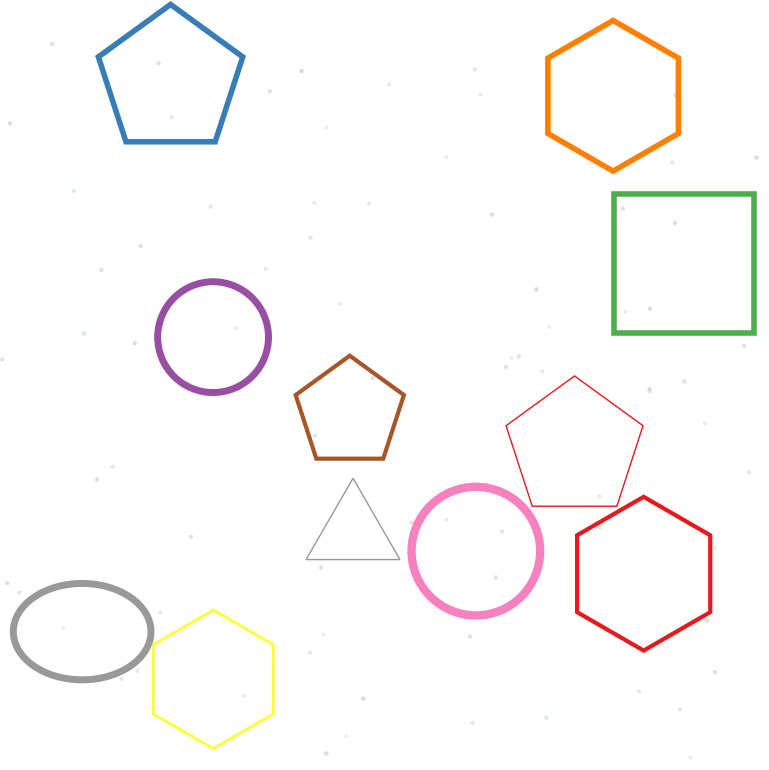[{"shape": "pentagon", "thickness": 0.5, "radius": 0.47, "center": [0.746, 0.418]}, {"shape": "hexagon", "thickness": 1.5, "radius": 0.5, "center": [0.836, 0.255]}, {"shape": "pentagon", "thickness": 2, "radius": 0.49, "center": [0.222, 0.896]}, {"shape": "square", "thickness": 2, "radius": 0.45, "center": [0.888, 0.657]}, {"shape": "circle", "thickness": 2.5, "radius": 0.36, "center": [0.277, 0.562]}, {"shape": "hexagon", "thickness": 2, "radius": 0.49, "center": [0.796, 0.876]}, {"shape": "hexagon", "thickness": 1, "radius": 0.45, "center": [0.277, 0.118]}, {"shape": "pentagon", "thickness": 1.5, "radius": 0.37, "center": [0.454, 0.464]}, {"shape": "circle", "thickness": 3, "radius": 0.42, "center": [0.618, 0.284]}, {"shape": "oval", "thickness": 2.5, "radius": 0.45, "center": [0.107, 0.18]}, {"shape": "triangle", "thickness": 0.5, "radius": 0.35, "center": [0.458, 0.308]}]